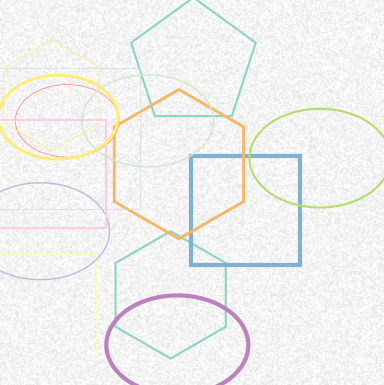[{"shape": "pentagon", "thickness": 1.5, "radius": 0.85, "center": [0.502, 0.836]}, {"shape": "hexagon", "thickness": 1.5, "radius": 0.83, "center": [0.443, 0.234]}, {"shape": "square", "thickness": 0.5, "radius": 0.67, "center": [0.114, 0.206]}, {"shape": "oval", "thickness": 1, "radius": 0.9, "center": [0.105, 0.399]}, {"shape": "oval", "thickness": 0.5, "radius": 0.67, "center": [0.175, 0.686]}, {"shape": "square", "thickness": 3, "radius": 0.71, "center": [0.638, 0.453]}, {"shape": "hexagon", "thickness": 2, "radius": 0.97, "center": [0.465, 0.574]}, {"shape": "oval", "thickness": 1.5, "radius": 0.92, "center": [0.831, 0.589]}, {"shape": "square", "thickness": 1.5, "radius": 0.7, "center": [0.133, 0.547]}, {"shape": "square", "thickness": 0.5, "radius": 0.92, "center": [0.181, 0.639]}, {"shape": "oval", "thickness": 3, "radius": 0.92, "center": [0.461, 0.104]}, {"shape": "oval", "thickness": 1, "radius": 0.85, "center": [0.384, 0.686]}, {"shape": "hexagon", "thickness": 0.5, "radius": 0.72, "center": [0.135, 0.753]}, {"shape": "oval", "thickness": 2, "radius": 0.78, "center": [0.151, 0.696]}]